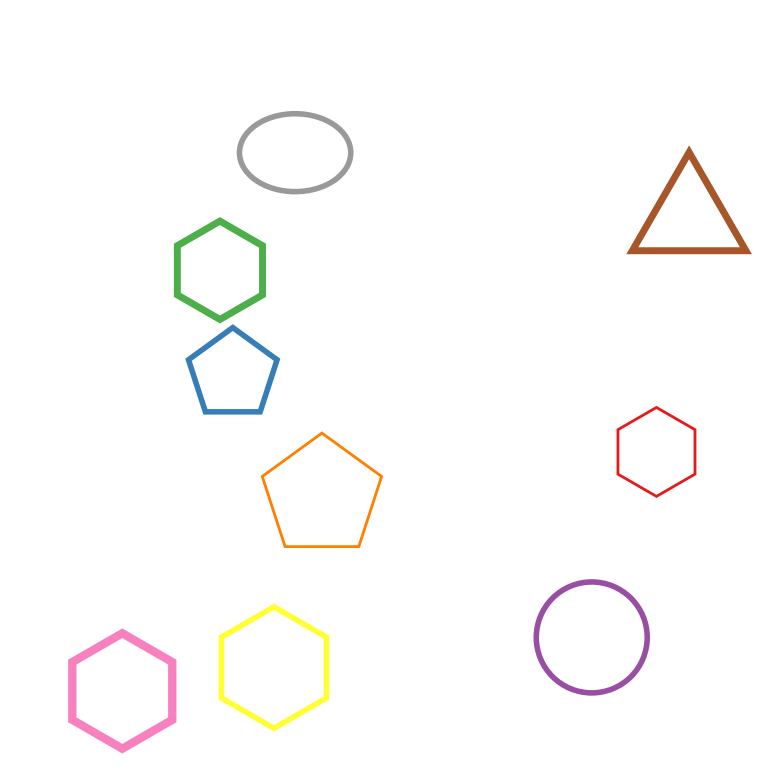[{"shape": "hexagon", "thickness": 1, "radius": 0.29, "center": [0.853, 0.413]}, {"shape": "pentagon", "thickness": 2, "radius": 0.3, "center": [0.302, 0.514]}, {"shape": "hexagon", "thickness": 2.5, "radius": 0.32, "center": [0.286, 0.649]}, {"shape": "circle", "thickness": 2, "radius": 0.36, "center": [0.769, 0.172]}, {"shape": "pentagon", "thickness": 1, "radius": 0.41, "center": [0.418, 0.356]}, {"shape": "hexagon", "thickness": 2, "radius": 0.39, "center": [0.356, 0.133]}, {"shape": "triangle", "thickness": 2.5, "radius": 0.43, "center": [0.895, 0.717]}, {"shape": "hexagon", "thickness": 3, "radius": 0.37, "center": [0.159, 0.103]}, {"shape": "oval", "thickness": 2, "radius": 0.36, "center": [0.383, 0.802]}]